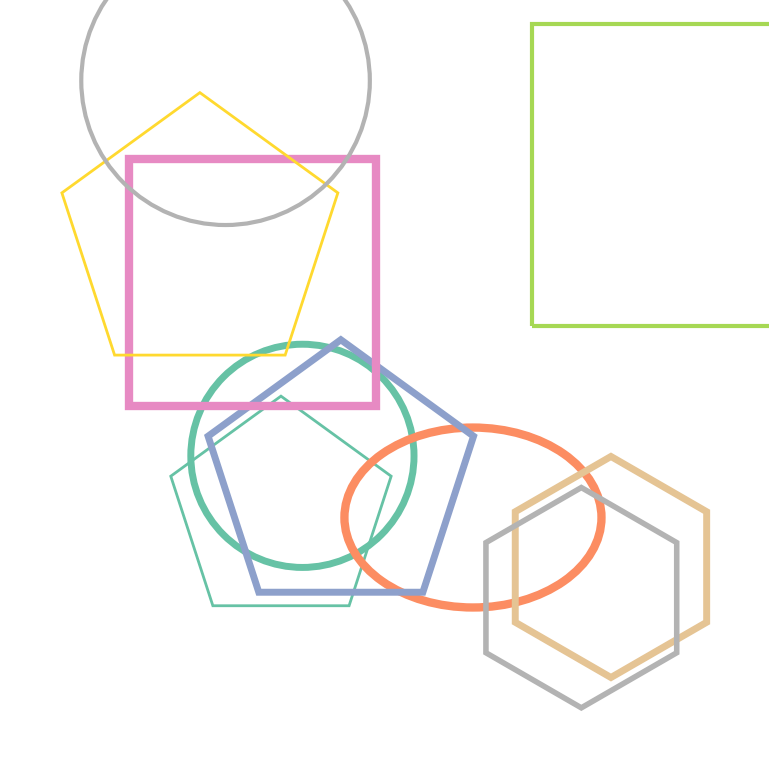[{"shape": "circle", "thickness": 2.5, "radius": 0.72, "center": [0.393, 0.408]}, {"shape": "pentagon", "thickness": 1, "radius": 0.75, "center": [0.365, 0.335]}, {"shape": "oval", "thickness": 3, "radius": 0.83, "center": [0.614, 0.328]}, {"shape": "pentagon", "thickness": 2.5, "radius": 0.91, "center": [0.443, 0.378]}, {"shape": "square", "thickness": 3, "radius": 0.8, "center": [0.328, 0.633]}, {"shape": "square", "thickness": 1.5, "radius": 0.98, "center": [0.887, 0.773]}, {"shape": "pentagon", "thickness": 1, "radius": 0.94, "center": [0.26, 0.691]}, {"shape": "hexagon", "thickness": 2.5, "radius": 0.72, "center": [0.793, 0.264]}, {"shape": "hexagon", "thickness": 2, "radius": 0.72, "center": [0.755, 0.224]}, {"shape": "circle", "thickness": 1.5, "radius": 0.94, "center": [0.293, 0.895]}]